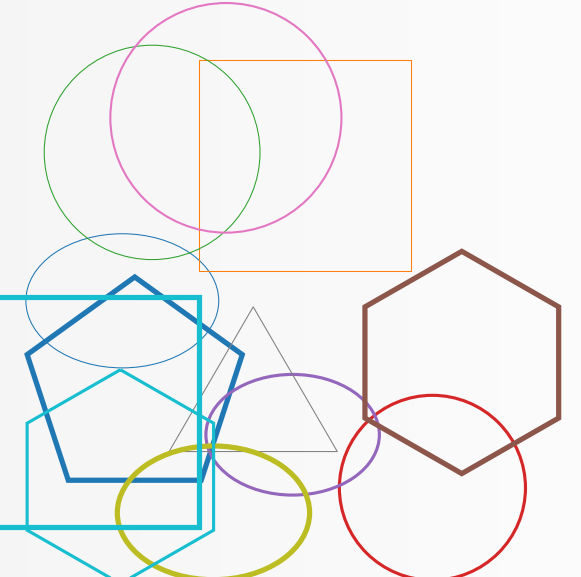[{"shape": "oval", "thickness": 0.5, "radius": 0.83, "center": [0.21, 0.478]}, {"shape": "pentagon", "thickness": 2.5, "radius": 0.97, "center": [0.232, 0.325]}, {"shape": "square", "thickness": 0.5, "radius": 0.91, "center": [0.525, 0.712]}, {"shape": "circle", "thickness": 0.5, "radius": 0.93, "center": [0.262, 0.735]}, {"shape": "circle", "thickness": 1.5, "radius": 0.8, "center": [0.744, 0.155]}, {"shape": "oval", "thickness": 1.5, "radius": 0.75, "center": [0.503, 0.246]}, {"shape": "hexagon", "thickness": 2.5, "radius": 0.96, "center": [0.795, 0.371]}, {"shape": "circle", "thickness": 1, "radius": 0.99, "center": [0.389, 0.795]}, {"shape": "triangle", "thickness": 0.5, "radius": 0.84, "center": [0.436, 0.301]}, {"shape": "oval", "thickness": 2.5, "radius": 0.83, "center": [0.367, 0.111]}, {"shape": "hexagon", "thickness": 1.5, "radius": 0.93, "center": [0.207, 0.174]}, {"shape": "square", "thickness": 2.5, "radius": 1.0, "center": [0.143, 0.285]}]